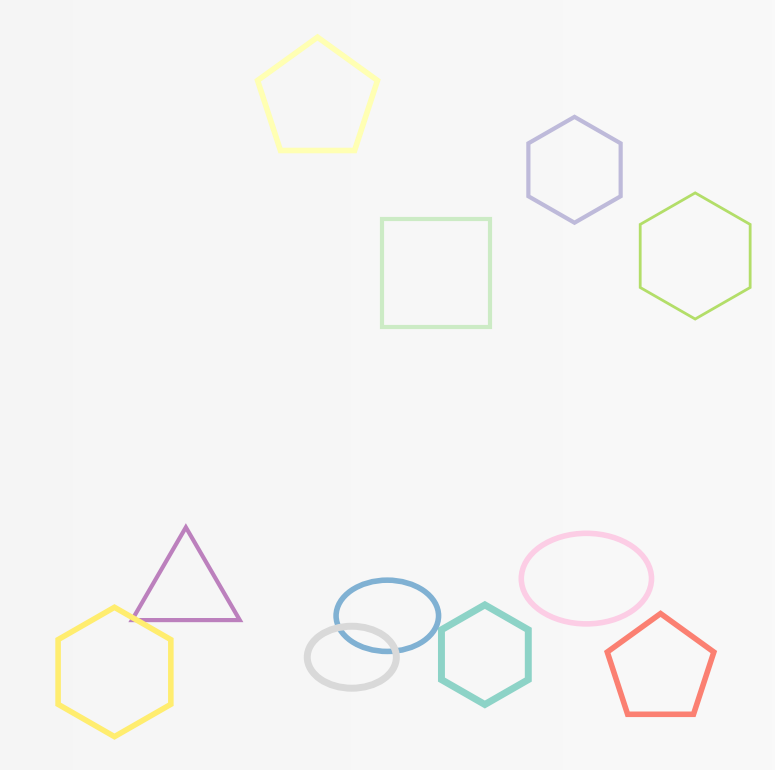[{"shape": "hexagon", "thickness": 2.5, "radius": 0.32, "center": [0.626, 0.15]}, {"shape": "pentagon", "thickness": 2, "radius": 0.41, "center": [0.41, 0.87]}, {"shape": "hexagon", "thickness": 1.5, "radius": 0.34, "center": [0.741, 0.779]}, {"shape": "pentagon", "thickness": 2, "radius": 0.36, "center": [0.852, 0.131]}, {"shape": "oval", "thickness": 2, "radius": 0.33, "center": [0.5, 0.2]}, {"shape": "hexagon", "thickness": 1, "radius": 0.41, "center": [0.897, 0.668]}, {"shape": "oval", "thickness": 2, "radius": 0.42, "center": [0.757, 0.249]}, {"shape": "oval", "thickness": 2.5, "radius": 0.29, "center": [0.454, 0.146]}, {"shape": "triangle", "thickness": 1.5, "radius": 0.4, "center": [0.24, 0.235]}, {"shape": "square", "thickness": 1.5, "radius": 0.35, "center": [0.563, 0.646]}, {"shape": "hexagon", "thickness": 2, "radius": 0.42, "center": [0.148, 0.127]}]